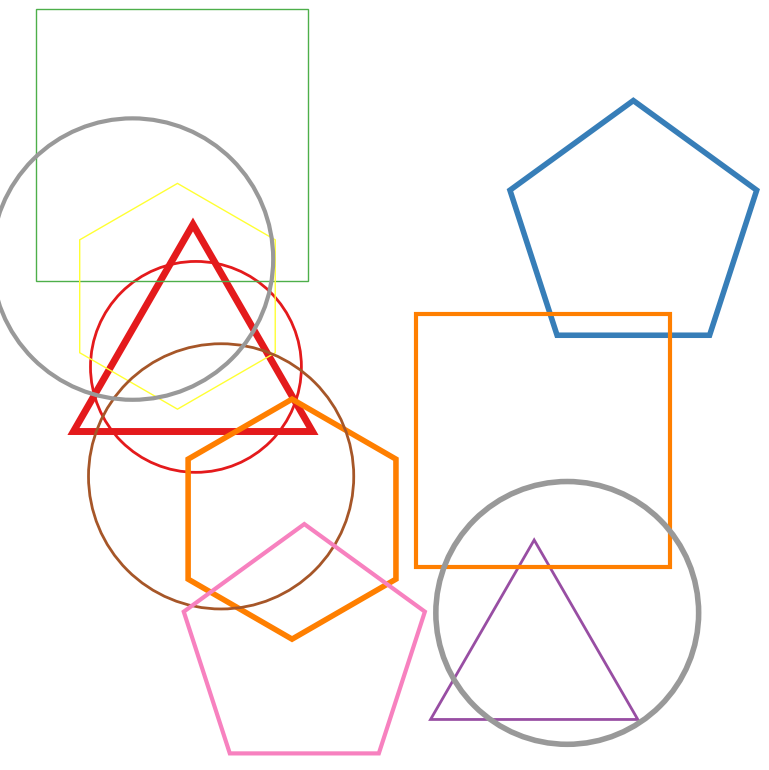[{"shape": "triangle", "thickness": 2.5, "radius": 0.9, "center": [0.251, 0.529]}, {"shape": "circle", "thickness": 1, "radius": 0.68, "center": [0.254, 0.524]}, {"shape": "pentagon", "thickness": 2, "radius": 0.84, "center": [0.823, 0.701]}, {"shape": "square", "thickness": 0.5, "radius": 0.88, "center": [0.224, 0.812]}, {"shape": "triangle", "thickness": 1, "radius": 0.78, "center": [0.694, 0.143]}, {"shape": "hexagon", "thickness": 2, "radius": 0.78, "center": [0.379, 0.326]}, {"shape": "square", "thickness": 1.5, "radius": 0.82, "center": [0.705, 0.428]}, {"shape": "hexagon", "thickness": 0.5, "radius": 0.73, "center": [0.23, 0.615]}, {"shape": "circle", "thickness": 1, "radius": 0.86, "center": [0.287, 0.381]}, {"shape": "pentagon", "thickness": 1.5, "radius": 0.82, "center": [0.395, 0.155]}, {"shape": "circle", "thickness": 2, "radius": 0.85, "center": [0.737, 0.204]}, {"shape": "circle", "thickness": 1.5, "radius": 0.91, "center": [0.172, 0.664]}]